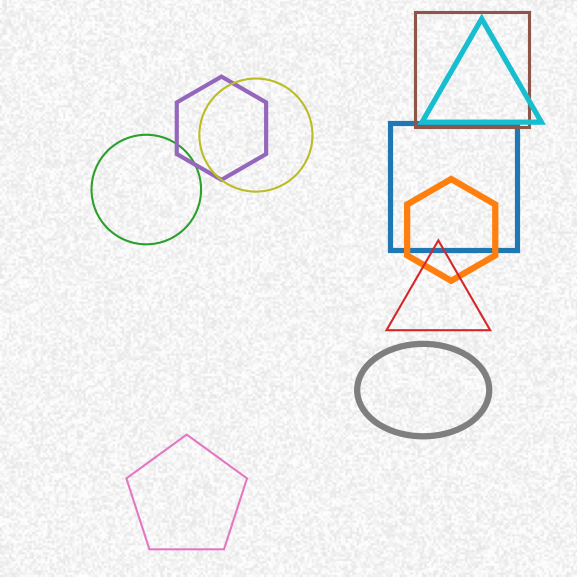[{"shape": "square", "thickness": 2.5, "radius": 0.55, "center": [0.785, 0.676]}, {"shape": "hexagon", "thickness": 3, "radius": 0.44, "center": [0.781, 0.601]}, {"shape": "circle", "thickness": 1, "radius": 0.47, "center": [0.253, 0.671]}, {"shape": "triangle", "thickness": 1, "radius": 0.52, "center": [0.759, 0.479]}, {"shape": "hexagon", "thickness": 2, "radius": 0.45, "center": [0.383, 0.777]}, {"shape": "square", "thickness": 1.5, "radius": 0.5, "center": [0.817, 0.879]}, {"shape": "pentagon", "thickness": 1, "radius": 0.55, "center": [0.323, 0.137]}, {"shape": "oval", "thickness": 3, "radius": 0.57, "center": [0.733, 0.324]}, {"shape": "circle", "thickness": 1, "radius": 0.49, "center": [0.443, 0.765]}, {"shape": "triangle", "thickness": 2.5, "radius": 0.6, "center": [0.834, 0.847]}]